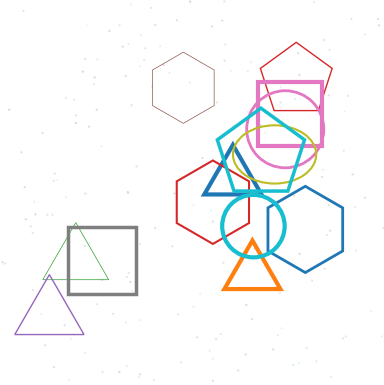[{"shape": "hexagon", "thickness": 2, "radius": 0.56, "center": [0.793, 0.404]}, {"shape": "triangle", "thickness": 3, "radius": 0.43, "center": [0.605, 0.538]}, {"shape": "triangle", "thickness": 3, "radius": 0.42, "center": [0.656, 0.291]}, {"shape": "triangle", "thickness": 0.5, "radius": 0.49, "center": [0.197, 0.323]}, {"shape": "pentagon", "thickness": 1, "radius": 0.49, "center": [0.77, 0.792]}, {"shape": "hexagon", "thickness": 1.5, "radius": 0.54, "center": [0.553, 0.475]}, {"shape": "triangle", "thickness": 1, "radius": 0.52, "center": [0.128, 0.183]}, {"shape": "hexagon", "thickness": 0.5, "radius": 0.46, "center": [0.476, 0.772]}, {"shape": "circle", "thickness": 2, "radius": 0.5, "center": [0.741, 0.664]}, {"shape": "square", "thickness": 3, "radius": 0.42, "center": [0.753, 0.705]}, {"shape": "square", "thickness": 2.5, "radius": 0.44, "center": [0.265, 0.323]}, {"shape": "oval", "thickness": 1.5, "radius": 0.54, "center": [0.713, 0.599]}, {"shape": "circle", "thickness": 3, "radius": 0.41, "center": [0.658, 0.413]}, {"shape": "pentagon", "thickness": 2.5, "radius": 0.6, "center": [0.678, 0.6]}]